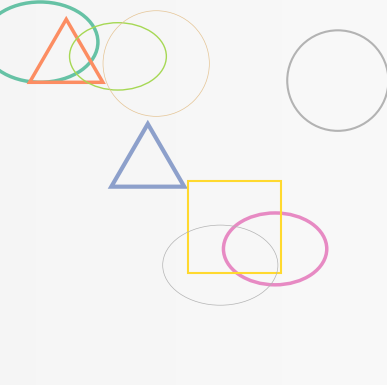[{"shape": "oval", "thickness": 2.5, "radius": 0.74, "center": [0.104, 0.891]}, {"shape": "triangle", "thickness": 2.5, "radius": 0.55, "center": [0.171, 0.841]}, {"shape": "triangle", "thickness": 3, "radius": 0.54, "center": [0.381, 0.569]}, {"shape": "oval", "thickness": 2.5, "radius": 0.67, "center": [0.71, 0.354]}, {"shape": "oval", "thickness": 1, "radius": 0.62, "center": [0.304, 0.854]}, {"shape": "square", "thickness": 1.5, "radius": 0.6, "center": [0.605, 0.41]}, {"shape": "circle", "thickness": 0.5, "radius": 0.69, "center": [0.403, 0.835]}, {"shape": "oval", "thickness": 0.5, "radius": 0.74, "center": [0.568, 0.311]}, {"shape": "circle", "thickness": 1.5, "radius": 0.65, "center": [0.872, 0.791]}]